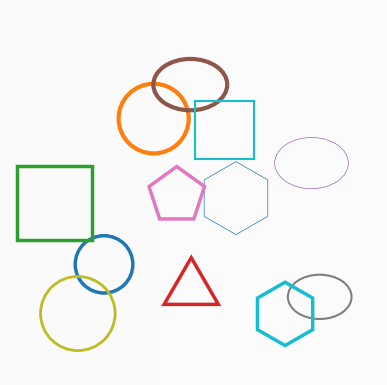[{"shape": "hexagon", "thickness": 0.5, "radius": 0.47, "center": [0.609, 0.485]}, {"shape": "circle", "thickness": 2.5, "radius": 0.37, "center": [0.268, 0.313]}, {"shape": "circle", "thickness": 3, "radius": 0.45, "center": [0.397, 0.692]}, {"shape": "square", "thickness": 2.5, "radius": 0.48, "center": [0.14, 0.473]}, {"shape": "triangle", "thickness": 2.5, "radius": 0.4, "center": [0.494, 0.25]}, {"shape": "oval", "thickness": 0.5, "radius": 0.48, "center": [0.804, 0.576]}, {"shape": "oval", "thickness": 3, "radius": 0.48, "center": [0.491, 0.78]}, {"shape": "pentagon", "thickness": 2.5, "radius": 0.38, "center": [0.456, 0.492]}, {"shape": "oval", "thickness": 1.5, "radius": 0.41, "center": [0.825, 0.229]}, {"shape": "circle", "thickness": 2, "radius": 0.48, "center": [0.201, 0.186]}, {"shape": "square", "thickness": 1.5, "radius": 0.38, "center": [0.58, 0.663]}, {"shape": "hexagon", "thickness": 2.5, "radius": 0.41, "center": [0.736, 0.185]}]